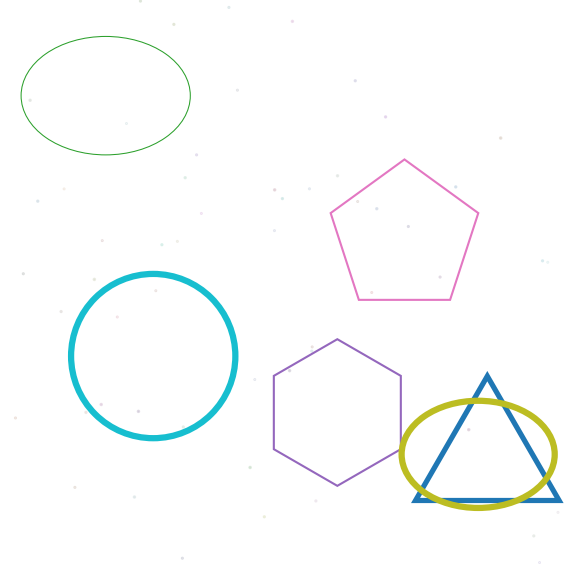[{"shape": "triangle", "thickness": 2.5, "radius": 0.72, "center": [0.844, 0.204]}, {"shape": "oval", "thickness": 0.5, "radius": 0.73, "center": [0.183, 0.833]}, {"shape": "hexagon", "thickness": 1, "radius": 0.63, "center": [0.584, 0.285]}, {"shape": "pentagon", "thickness": 1, "radius": 0.67, "center": [0.7, 0.589]}, {"shape": "oval", "thickness": 3, "radius": 0.66, "center": [0.828, 0.212]}, {"shape": "circle", "thickness": 3, "radius": 0.71, "center": [0.265, 0.383]}]